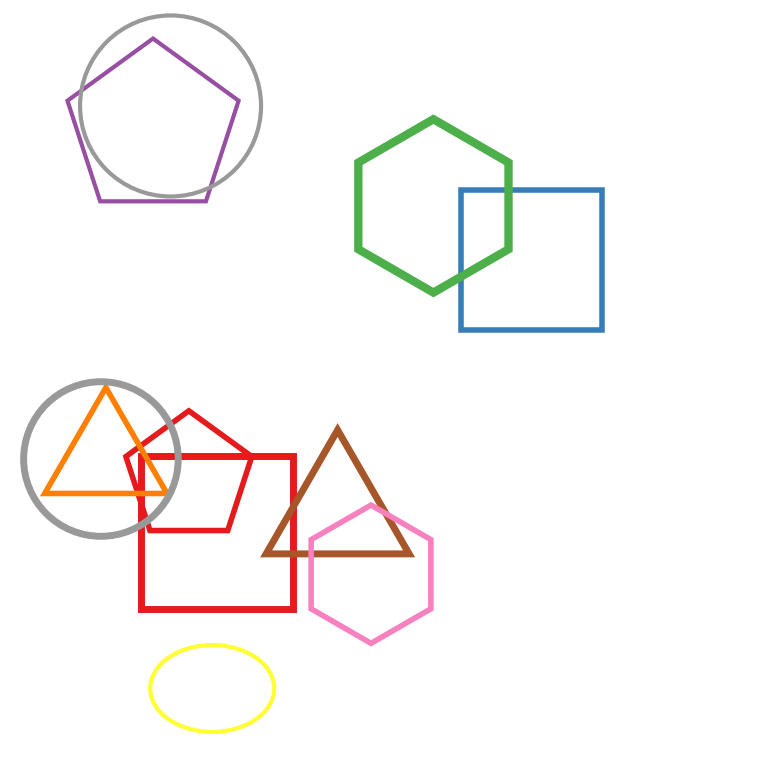[{"shape": "pentagon", "thickness": 2, "radius": 0.43, "center": [0.245, 0.381]}, {"shape": "square", "thickness": 2.5, "radius": 0.5, "center": [0.282, 0.308]}, {"shape": "square", "thickness": 2, "radius": 0.46, "center": [0.69, 0.662]}, {"shape": "hexagon", "thickness": 3, "radius": 0.56, "center": [0.563, 0.733]}, {"shape": "pentagon", "thickness": 1.5, "radius": 0.58, "center": [0.199, 0.833]}, {"shape": "triangle", "thickness": 2, "radius": 0.46, "center": [0.137, 0.405]}, {"shape": "oval", "thickness": 1.5, "radius": 0.4, "center": [0.276, 0.106]}, {"shape": "triangle", "thickness": 2.5, "radius": 0.54, "center": [0.438, 0.334]}, {"shape": "hexagon", "thickness": 2, "radius": 0.45, "center": [0.482, 0.254]}, {"shape": "circle", "thickness": 2.5, "radius": 0.5, "center": [0.131, 0.404]}, {"shape": "circle", "thickness": 1.5, "radius": 0.59, "center": [0.222, 0.862]}]